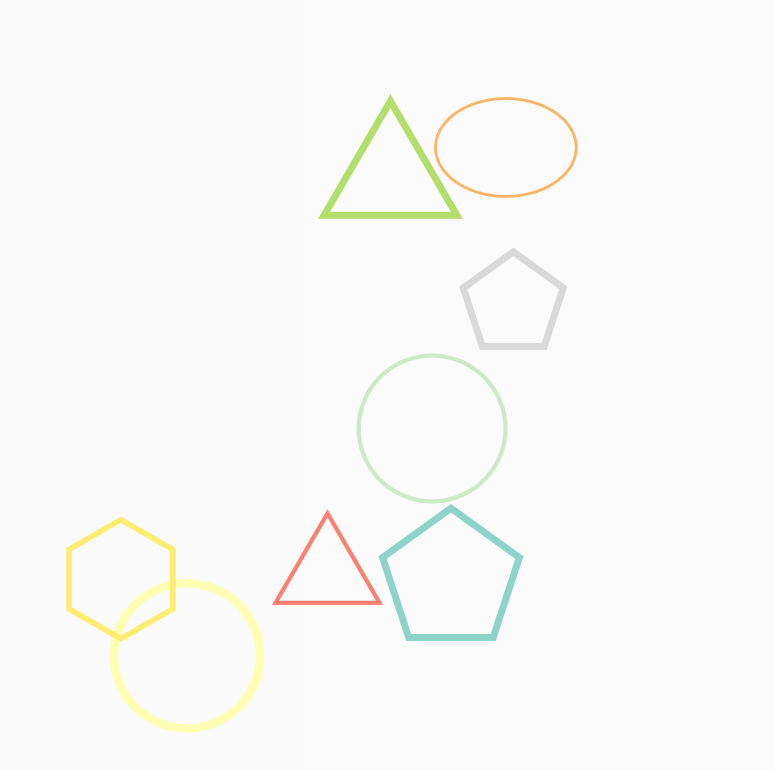[{"shape": "pentagon", "thickness": 2.5, "radius": 0.46, "center": [0.582, 0.247]}, {"shape": "circle", "thickness": 3, "radius": 0.47, "center": [0.241, 0.148]}, {"shape": "triangle", "thickness": 1.5, "radius": 0.39, "center": [0.423, 0.256]}, {"shape": "oval", "thickness": 1, "radius": 0.45, "center": [0.653, 0.808]}, {"shape": "triangle", "thickness": 2.5, "radius": 0.49, "center": [0.504, 0.77]}, {"shape": "pentagon", "thickness": 2.5, "radius": 0.34, "center": [0.662, 0.605]}, {"shape": "circle", "thickness": 1.5, "radius": 0.47, "center": [0.558, 0.443]}, {"shape": "hexagon", "thickness": 2, "radius": 0.39, "center": [0.156, 0.248]}]